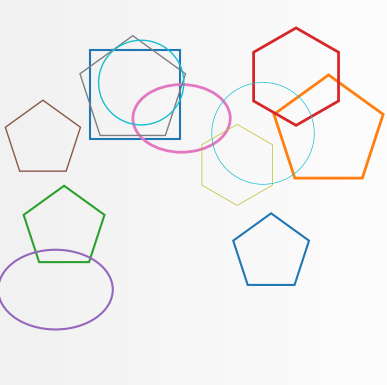[{"shape": "square", "thickness": 1.5, "radius": 0.58, "center": [0.348, 0.754]}, {"shape": "pentagon", "thickness": 1.5, "radius": 0.51, "center": [0.7, 0.343]}, {"shape": "pentagon", "thickness": 2, "radius": 0.74, "center": [0.848, 0.657]}, {"shape": "pentagon", "thickness": 1.5, "radius": 0.55, "center": [0.165, 0.408]}, {"shape": "hexagon", "thickness": 2, "radius": 0.63, "center": [0.764, 0.801]}, {"shape": "oval", "thickness": 1.5, "radius": 0.74, "center": [0.143, 0.248]}, {"shape": "pentagon", "thickness": 1, "radius": 0.51, "center": [0.111, 0.638]}, {"shape": "oval", "thickness": 2, "radius": 0.63, "center": [0.469, 0.693]}, {"shape": "pentagon", "thickness": 1, "radius": 0.72, "center": [0.343, 0.764]}, {"shape": "hexagon", "thickness": 0.5, "radius": 0.53, "center": [0.612, 0.572]}, {"shape": "circle", "thickness": 1, "radius": 0.55, "center": [0.364, 0.786]}, {"shape": "circle", "thickness": 0.5, "radius": 0.66, "center": [0.679, 0.654]}]